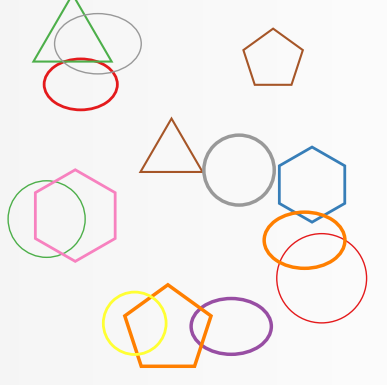[{"shape": "oval", "thickness": 2, "radius": 0.47, "center": [0.208, 0.781]}, {"shape": "circle", "thickness": 1, "radius": 0.58, "center": [0.83, 0.277]}, {"shape": "hexagon", "thickness": 2, "radius": 0.49, "center": [0.805, 0.521]}, {"shape": "triangle", "thickness": 1.5, "radius": 0.58, "center": [0.187, 0.898]}, {"shape": "circle", "thickness": 1, "radius": 0.5, "center": [0.12, 0.431]}, {"shape": "oval", "thickness": 2.5, "radius": 0.52, "center": [0.597, 0.152]}, {"shape": "pentagon", "thickness": 2.5, "radius": 0.58, "center": [0.433, 0.143]}, {"shape": "oval", "thickness": 2.5, "radius": 0.52, "center": [0.786, 0.376]}, {"shape": "circle", "thickness": 2, "radius": 0.41, "center": [0.348, 0.16]}, {"shape": "pentagon", "thickness": 1.5, "radius": 0.4, "center": [0.705, 0.845]}, {"shape": "triangle", "thickness": 1.5, "radius": 0.46, "center": [0.443, 0.6]}, {"shape": "hexagon", "thickness": 2, "radius": 0.59, "center": [0.194, 0.44]}, {"shape": "oval", "thickness": 1, "radius": 0.56, "center": [0.253, 0.886]}, {"shape": "circle", "thickness": 2.5, "radius": 0.45, "center": [0.617, 0.558]}]